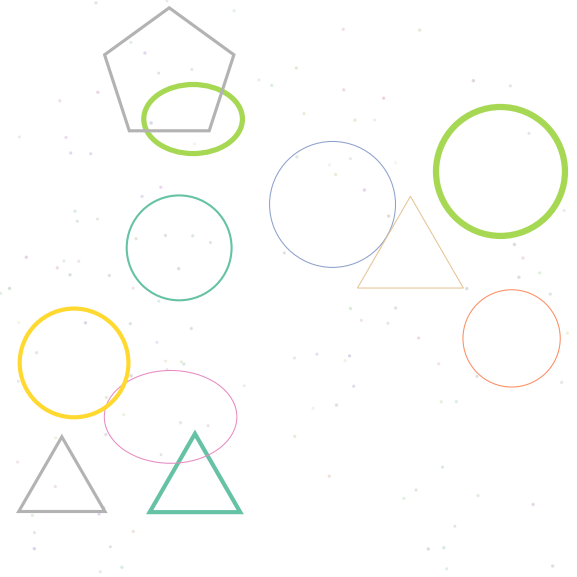[{"shape": "circle", "thickness": 1, "radius": 0.45, "center": [0.31, 0.57]}, {"shape": "triangle", "thickness": 2, "radius": 0.45, "center": [0.338, 0.158]}, {"shape": "circle", "thickness": 0.5, "radius": 0.42, "center": [0.886, 0.413]}, {"shape": "circle", "thickness": 0.5, "radius": 0.55, "center": [0.576, 0.645]}, {"shape": "oval", "thickness": 0.5, "radius": 0.57, "center": [0.295, 0.277]}, {"shape": "oval", "thickness": 2.5, "radius": 0.43, "center": [0.334, 0.793]}, {"shape": "circle", "thickness": 3, "radius": 0.56, "center": [0.867, 0.702]}, {"shape": "circle", "thickness": 2, "radius": 0.47, "center": [0.128, 0.371]}, {"shape": "triangle", "thickness": 0.5, "radius": 0.53, "center": [0.711, 0.553]}, {"shape": "pentagon", "thickness": 1.5, "radius": 0.59, "center": [0.293, 0.868]}, {"shape": "triangle", "thickness": 1.5, "radius": 0.43, "center": [0.107, 0.157]}]